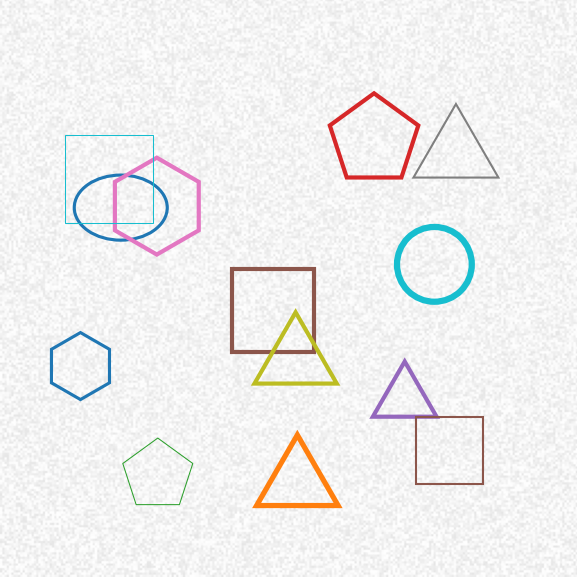[{"shape": "hexagon", "thickness": 1.5, "radius": 0.29, "center": [0.139, 0.365]}, {"shape": "oval", "thickness": 1.5, "radius": 0.4, "center": [0.209, 0.64]}, {"shape": "triangle", "thickness": 2.5, "radius": 0.41, "center": [0.515, 0.164]}, {"shape": "pentagon", "thickness": 0.5, "radius": 0.32, "center": [0.273, 0.177]}, {"shape": "pentagon", "thickness": 2, "radius": 0.4, "center": [0.648, 0.757]}, {"shape": "triangle", "thickness": 2, "radius": 0.32, "center": [0.701, 0.309]}, {"shape": "square", "thickness": 1, "radius": 0.29, "center": [0.779, 0.218]}, {"shape": "square", "thickness": 2, "radius": 0.36, "center": [0.472, 0.461]}, {"shape": "hexagon", "thickness": 2, "radius": 0.42, "center": [0.272, 0.642]}, {"shape": "triangle", "thickness": 1, "radius": 0.42, "center": [0.79, 0.734]}, {"shape": "triangle", "thickness": 2, "radius": 0.41, "center": [0.512, 0.376]}, {"shape": "circle", "thickness": 3, "radius": 0.32, "center": [0.752, 0.541]}, {"shape": "square", "thickness": 0.5, "radius": 0.38, "center": [0.188, 0.689]}]